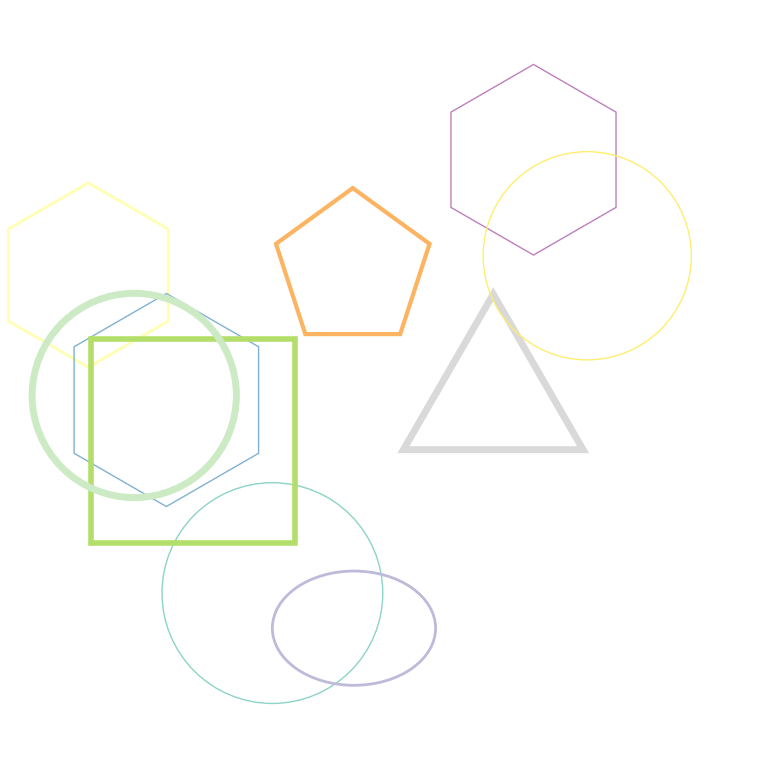[{"shape": "circle", "thickness": 0.5, "radius": 0.72, "center": [0.354, 0.23]}, {"shape": "hexagon", "thickness": 1, "radius": 0.6, "center": [0.115, 0.643]}, {"shape": "oval", "thickness": 1, "radius": 0.53, "center": [0.46, 0.184]}, {"shape": "hexagon", "thickness": 0.5, "radius": 0.69, "center": [0.216, 0.48]}, {"shape": "pentagon", "thickness": 1.5, "radius": 0.52, "center": [0.458, 0.651]}, {"shape": "square", "thickness": 2, "radius": 0.66, "center": [0.251, 0.427]}, {"shape": "triangle", "thickness": 2.5, "radius": 0.67, "center": [0.641, 0.483]}, {"shape": "hexagon", "thickness": 0.5, "radius": 0.62, "center": [0.693, 0.793]}, {"shape": "circle", "thickness": 2.5, "radius": 0.66, "center": [0.174, 0.486]}, {"shape": "circle", "thickness": 0.5, "radius": 0.68, "center": [0.763, 0.668]}]